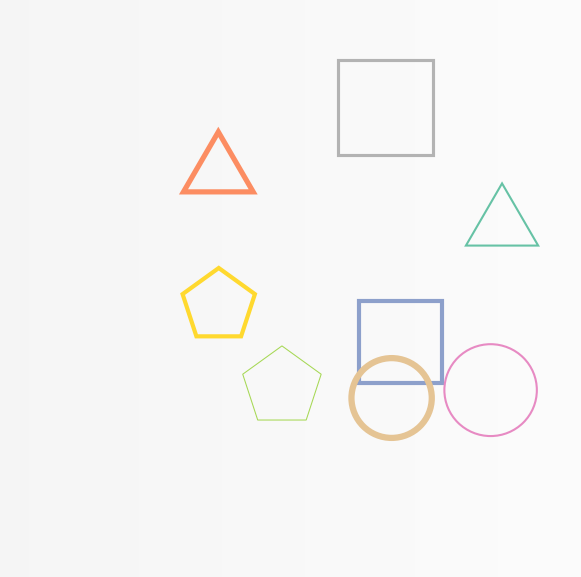[{"shape": "triangle", "thickness": 1, "radius": 0.36, "center": [0.864, 0.61]}, {"shape": "triangle", "thickness": 2.5, "radius": 0.35, "center": [0.376, 0.701]}, {"shape": "square", "thickness": 2, "radius": 0.35, "center": [0.689, 0.408]}, {"shape": "circle", "thickness": 1, "radius": 0.4, "center": [0.844, 0.324]}, {"shape": "pentagon", "thickness": 0.5, "radius": 0.35, "center": [0.485, 0.329]}, {"shape": "pentagon", "thickness": 2, "radius": 0.33, "center": [0.376, 0.47]}, {"shape": "circle", "thickness": 3, "radius": 0.35, "center": [0.674, 0.31]}, {"shape": "square", "thickness": 1.5, "radius": 0.41, "center": [0.663, 0.813]}]